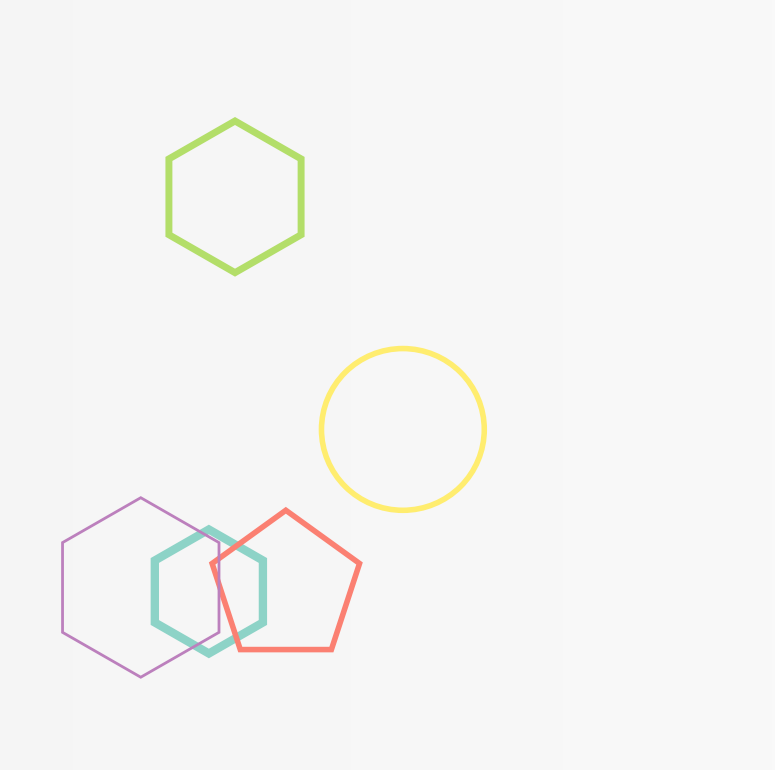[{"shape": "hexagon", "thickness": 3, "radius": 0.4, "center": [0.27, 0.232]}, {"shape": "pentagon", "thickness": 2, "radius": 0.5, "center": [0.369, 0.237]}, {"shape": "hexagon", "thickness": 2.5, "radius": 0.49, "center": [0.303, 0.744]}, {"shape": "hexagon", "thickness": 1, "radius": 0.58, "center": [0.182, 0.237]}, {"shape": "circle", "thickness": 2, "radius": 0.53, "center": [0.52, 0.442]}]